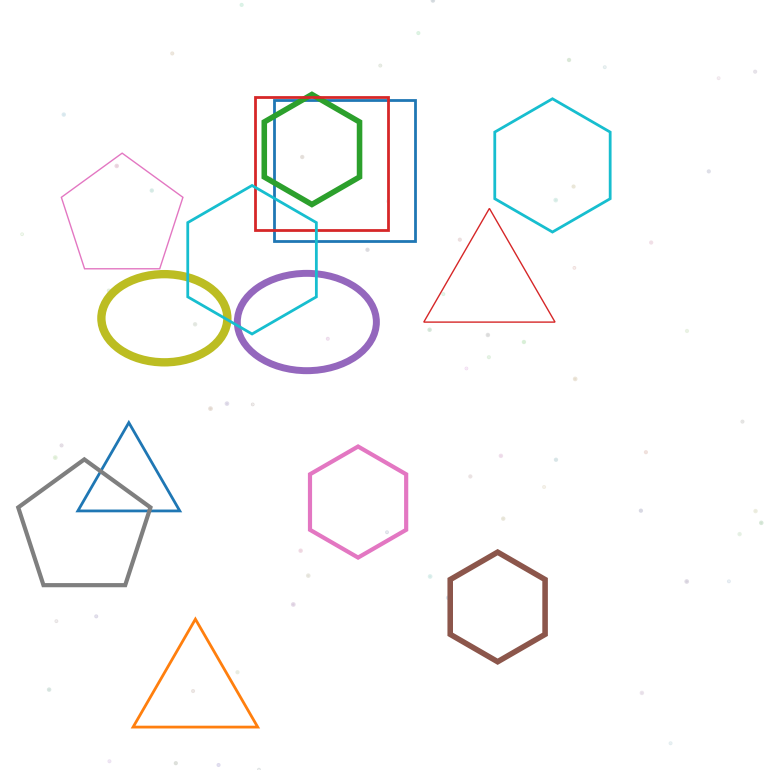[{"shape": "square", "thickness": 1, "radius": 0.46, "center": [0.447, 0.779]}, {"shape": "triangle", "thickness": 1, "radius": 0.38, "center": [0.167, 0.375]}, {"shape": "triangle", "thickness": 1, "radius": 0.47, "center": [0.254, 0.102]}, {"shape": "hexagon", "thickness": 2, "radius": 0.36, "center": [0.405, 0.806]}, {"shape": "triangle", "thickness": 0.5, "radius": 0.49, "center": [0.636, 0.631]}, {"shape": "square", "thickness": 1, "radius": 0.43, "center": [0.418, 0.787]}, {"shape": "oval", "thickness": 2.5, "radius": 0.45, "center": [0.399, 0.582]}, {"shape": "hexagon", "thickness": 2, "radius": 0.36, "center": [0.646, 0.212]}, {"shape": "pentagon", "thickness": 0.5, "radius": 0.41, "center": [0.159, 0.718]}, {"shape": "hexagon", "thickness": 1.5, "radius": 0.36, "center": [0.465, 0.348]}, {"shape": "pentagon", "thickness": 1.5, "radius": 0.45, "center": [0.11, 0.313]}, {"shape": "oval", "thickness": 3, "radius": 0.41, "center": [0.213, 0.587]}, {"shape": "hexagon", "thickness": 1, "radius": 0.48, "center": [0.327, 0.663]}, {"shape": "hexagon", "thickness": 1, "radius": 0.43, "center": [0.717, 0.785]}]